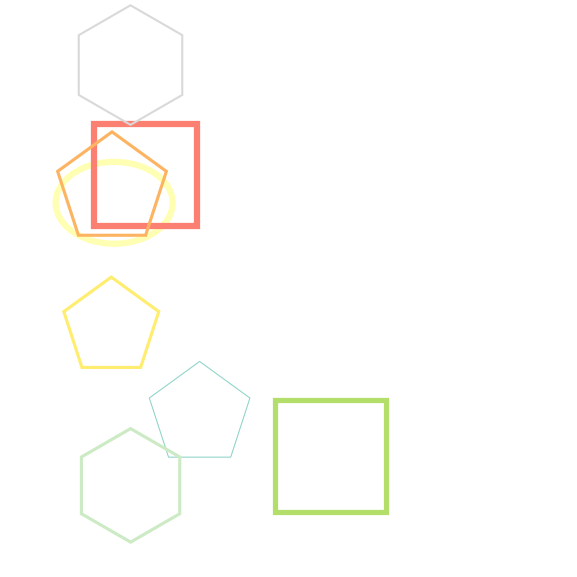[{"shape": "pentagon", "thickness": 0.5, "radius": 0.46, "center": [0.346, 0.282]}, {"shape": "oval", "thickness": 3, "radius": 0.51, "center": [0.198, 0.648]}, {"shape": "square", "thickness": 3, "radius": 0.44, "center": [0.252, 0.696]}, {"shape": "pentagon", "thickness": 1.5, "radius": 0.49, "center": [0.194, 0.672]}, {"shape": "square", "thickness": 2.5, "radius": 0.48, "center": [0.572, 0.21]}, {"shape": "hexagon", "thickness": 1, "radius": 0.52, "center": [0.226, 0.886]}, {"shape": "hexagon", "thickness": 1.5, "radius": 0.49, "center": [0.226, 0.159]}, {"shape": "pentagon", "thickness": 1.5, "radius": 0.43, "center": [0.193, 0.433]}]